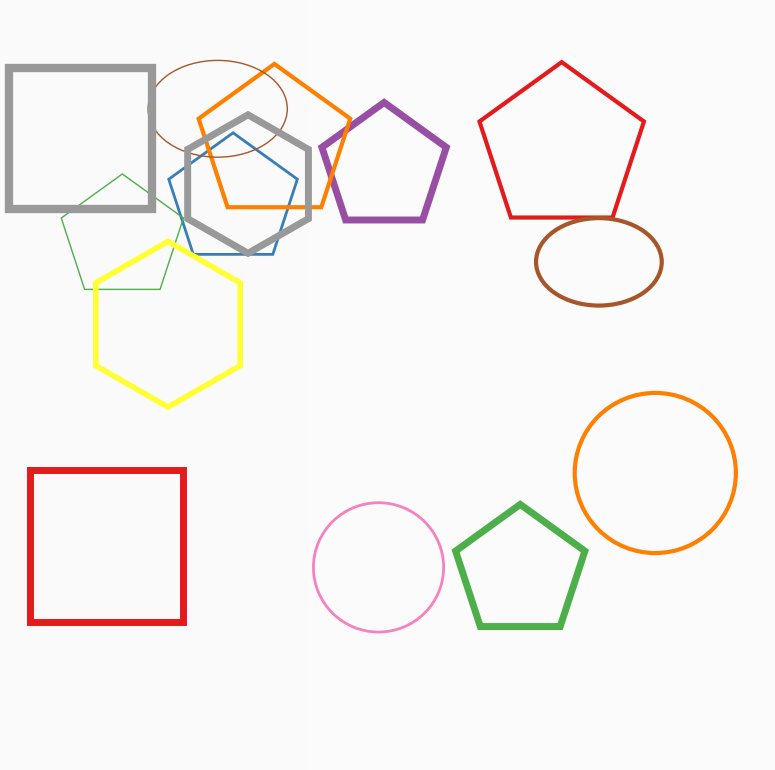[{"shape": "pentagon", "thickness": 1.5, "radius": 0.56, "center": [0.725, 0.808]}, {"shape": "square", "thickness": 2.5, "radius": 0.49, "center": [0.138, 0.291]}, {"shape": "pentagon", "thickness": 1, "radius": 0.44, "center": [0.301, 0.74]}, {"shape": "pentagon", "thickness": 0.5, "radius": 0.41, "center": [0.158, 0.691]}, {"shape": "pentagon", "thickness": 2.5, "radius": 0.44, "center": [0.671, 0.257]}, {"shape": "pentagon", "thickness": 2.5, "radius": 0.42, "center": [0.496, 0.783]}, {"shape": "pentagon", "thickness": 1.5, "radius": 0.51, "center": [0.354, 0.814]}, {"shape": "circle", "thickness": 1.5, "radius": 0.52, "center": [0.846, 0.386]}, {"shape": "hexagon", "thickness": 2, "radius": 0.54, "center": [0.217, 0.579]}, {"shape": "oval", "thickness": 1.5, "radius": 0.41, "center": [0.773, 0.66]}, {"shape": "oval", "thickness": 0.5, "radius": 0.45, "center": [0.281, 0.859]}, {"shape": "circle", "thickness": 1, "radius": 0.42, "center": [0.488, 0.263]}, {"shape": "square", "thickness": 3, "radius": 0.46, "center": [0.104, 0.82]}, {"shape": "hexagon", "thickness": 2.5, "radius": 0.45, "center": [0.32, 0.761]}]